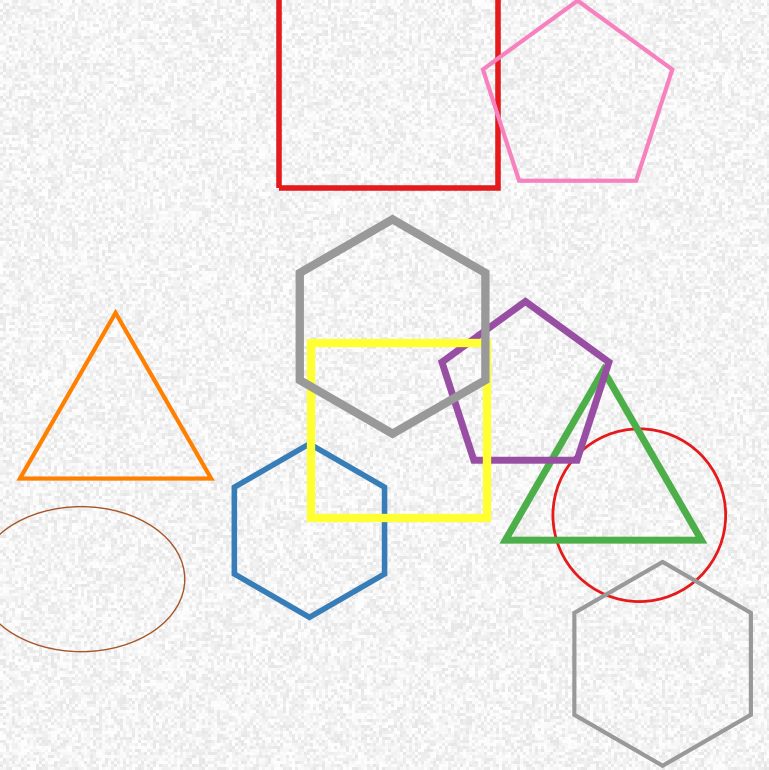[{"shape": "circle", "thickness": 1, "radius": 0.56, "center": [0.83, 0.331]}, {"shape": "square", "thickness": 2, "radius": 0.71, "center": [0.505, 0.898]}, {"shape": "hexagon", "thickness": 2, "radius": 0.56, "center": [0.402, 0.311]}, {"shape": "triangle", "thickness": 2.5, "radius": 0.74, "center": [0.784, 0.372]}, {"shape": "pentagon", "thickness": 2.5, "radius": 0.57, "center": [0.682, 0.495]}, {"shape": "triangle", "thickness": 1.5, "radius": 0.72, "center": [0.15, 0.45]}, {"shape": "square", "thickness": 3, "radius": 0.57, "center": [0.518, 0.441]}, {"shape": "oval", "thickness": 0.5, "radius": 0.67, "center": [0.105, 0.248]}, {"shape": "pentagon", "thickness": 1.5, "radius": 0.65, "center": [0.75, 0.87]}, {"shape": "hexagon", "thickness": 1.5, "radius": 0.66, "center": [0.861, 0.138]}, {"shape": "hexagon", "thickness": 3, "radius": 0.7, "center": [0.51, 0.576]}]